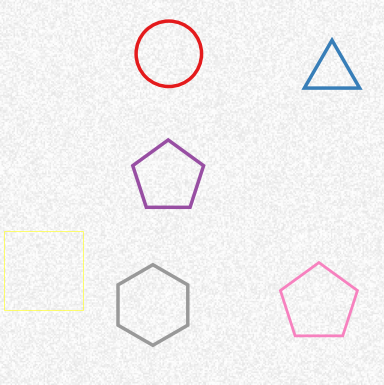[{"shape": "circle", "thickness": 2.5, "radius": 0.42, "center": [0.438, 0.86]}, {"shape": "triangle", "thickness": 2.5, "radius": 0.41, "center": [0.862, 0.813]}, {"shape": "pentagon", "thickness": 2.5, "radius": 0.48, "center": [0.437, 0.54]}, {"shape": "square", "thickness": 0.5, "radius": 0.51, "center": [0.112, 0.298]}, {"shape": "pentagon", "thickness": 2, "radius": 0.53, "center": [0.828, 0.213]}, {"shape": "hexagon", "thickness": 2.5, "radius": 0.52, "center": [0.397, 0.208]}]